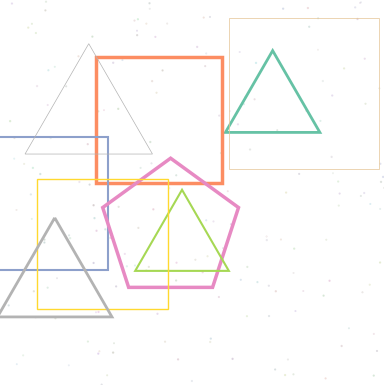[{"shape": "triangle", "thickness": 2, "radius": 0.71, "center": [0.708, 0.727]}, {"shape": "square", "thickness": 2.5, "radius": 0.81, "center": [0.413, 0.688]}, {"shape": "square", "thickness": 1.5, "radius": 0.86, "center": [0.107, 0.472]}, {"shape": "pentagon", "thickness": 2.5, "radius": 0.93, "center": [0.443, 0.404]}, {"shape": "triangle", "thickness": 1.5, "radius": 0.7, "center": [0.473, 0.367]}, {"shape": "square", "thickness": 1, "radius": 0.85, "center": [0.267, 0.367]}, {"shape": "square", "thickness": 0.5, "radius": 0.98, "center": [0.789, 0.757]}, {"shape": "triangle", "thickness": 0.5, "radius": 0.96, "center": [0.231, 0.695]}, {"shape": "triangle", "thickness": 2, "radius": 0.86, "center": [0.142, 0.263]}]